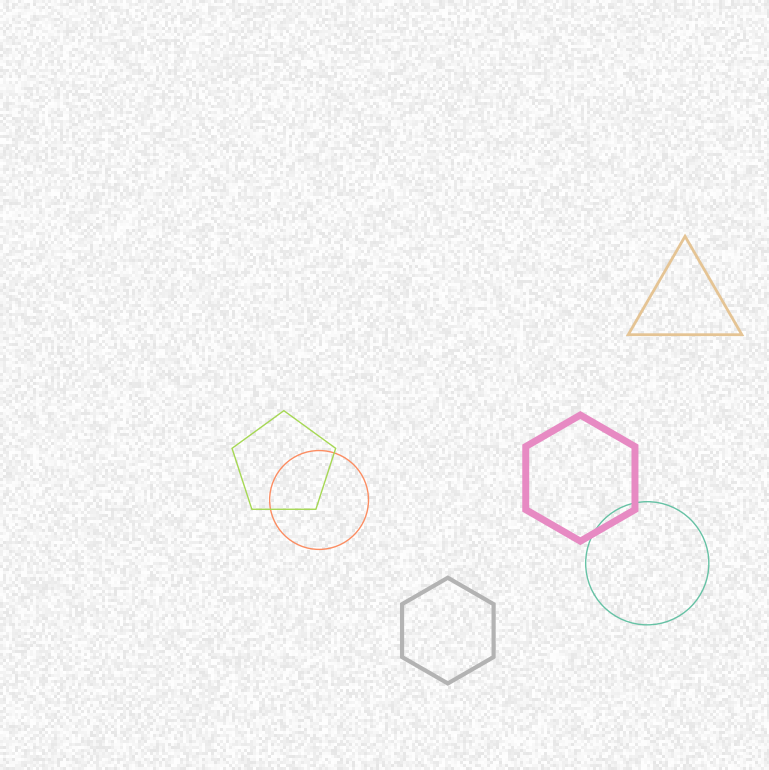[{"shape": "circle", "thickness": 0.5, "radius": 0.4, "center": [0.841, 0.268]}, {"shape": "circle", "thickness": 0.5, "radius": 0.32, "center": [0.414, 0.351]}, {"shape": "hexagon", "thickness": 2.5, "radius": 0.41, "center": [0.754, 0.379]}, {"shape": "pentagon", "thickness": 0.5, "radius": 0.35, "center": [0.369, 0.396]}, {"shape": "triangle", "thickness": 1, "radius": 0.43, "center": [0.89, 0.608]}, {"shape": "hexagon", "thickness": 1.5, "radius": 0.34, "center": [0.582, 0.181]}]